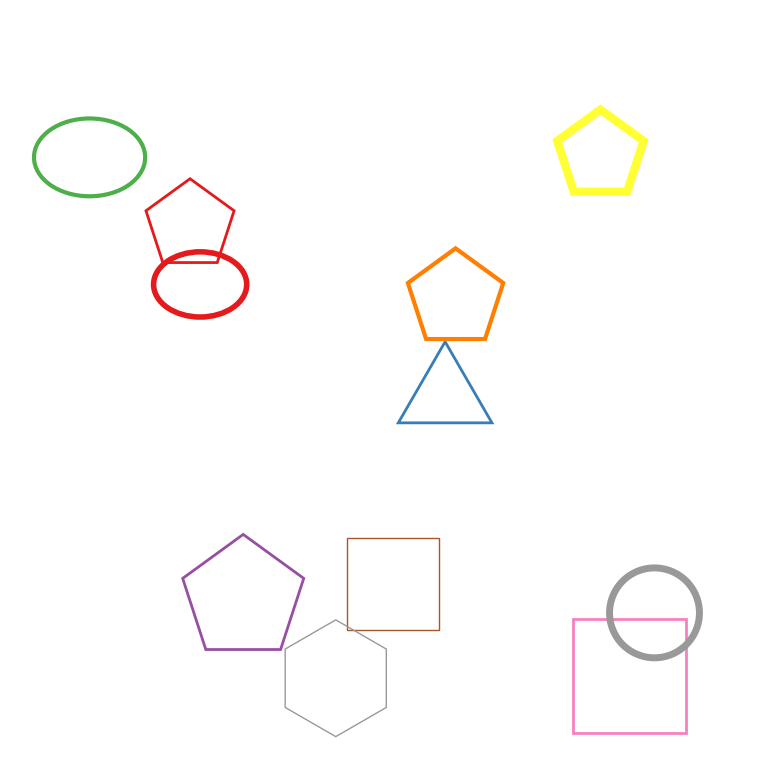[{"shape": "oval", "thickness": 2, "radius": 0.3, "center": [0.26, 0.631]}, {"shape": "pentagon", "thickness": 1, "radius": 0.3, "center": [0.247, 0.708]}, {"shape": "triangle", "thickness": 1, "radius": 0.35, "center": [0.578, 0.486]}, {"shape": "oval", "thickness": 1.5, "radius": 0.36, "center": [0.116, 0.796]}, {"shape": "pentagon", "thickness": 1, "radius": 0.41, "center": [0.316, 0.223]}, {"shape": "pentagon", "thickness": 1.5, "radius": 0.33, "center": [0.592, 0.612]}, {"shape": "pentagon", "thickness": 3, "radius": 0.29, "center": [0.78, 0.799]}, {"shape": "square", "thickness": 0.5, "radius": 0.3, "center": [0.51, 0.241]}, {"shape": "square", "thickness": 1, "radius": 0.37, "center": [0.817, 0.122]}, {"shape": "circle", "thickness": 2.5, "radius": 0.29, "center": [0.85, 0.204]}, {"shape": "hexagon", "thickness": 0.5, "radius": 0.38, "center": [0.436, 0.119]}]